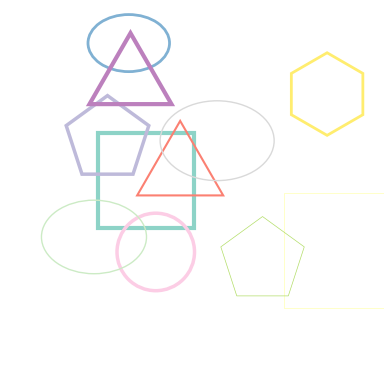[{"shape": "square", "thickness": 3, "radius": 0.62, "center": [0.38, 0.531]}, {"shape": "square", "thickness": 0.5, "radius": 0.75, "center": [0.888, 0.349]}, {"shape": "pentagon", "thickness": 2.5, "radius": 0.56, "center": [0.279, 0.639]}, {"shape": "triangle", "thickness": 1.5, "radius": 0.64, "center": [0.468, 0.557]}, {"shape": "oval", "thickness": 2, "radius": 0.53, "center": [0.334, 0.888]}, {"shape": "pentagon", "thickness": 0.5, "radius": 0.57, "center": [0.682, 0.324]}, {"shape": "circle", "thickness": 2.5, "radius": 0.5, "center": [0.405, 0.346]}, {"shape": "oval", "thickness": 1, "radius": 0.74, "center": [0.564, 0.635]}, {"shape": "triangle", "thickness": 3, "radius": 0.61, "center": [0.339, 0.791]}, {"shape": "oval", "thickness": 1, "radius": 0.68, "center": [0.244, 0.385]}, {"shape": "hexagon", "thickness": 2, "radius": 0.54, "center": [0.85, 0.756]}]